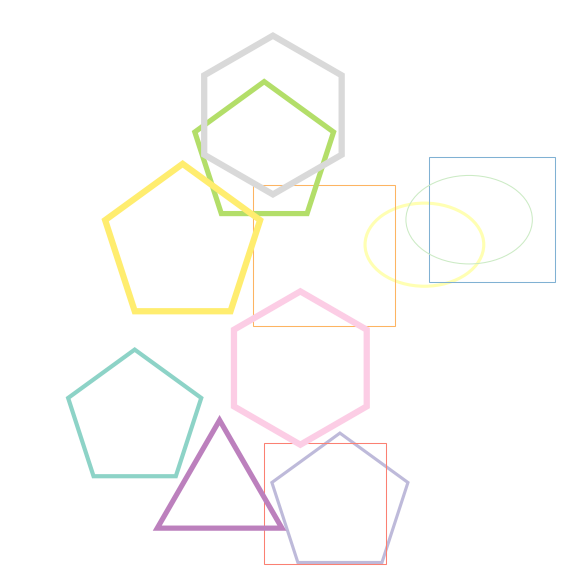[{"shape": "pentagon", "thickness": 2, "radius": 0.61, "center": [0.233, 0.273]}, {"shape": "oval", "thickness": 1.5, "radius": 0.51, "center": [0.735, 0.575]}, {"shape": "pentagon", "thickness": 1.5, "radius": 0.62, "center": [0.589, 0.125]}, {"shape": "square", "thickness": 0.5, "radius": 0.53, "center": [0.563, 0.127]}, {"shape": "square", "thickness": 0.5, "radius": 0.54, "center": [0.852, 0.619]}, {"shape": "square", "thickness": 0.5, "radius": 0.61, "center": [0.562, 0.557]}, {"shape": "pentagon", "thickness": 2.5, "radius": 0.63, "center": [0.457, 0.731]}, {"shape": "hexagon", "thickness": 3, "radius": 0.66, "center": [0.52, 0.362]}, {"shape": "hexagon", "thickness": 3, "radius": 0.69, "center": [0.473, 0.8]}, {"shape": "triangle", "thickness": 2.5, "radius": 0.62, "center": [0.38, 0.147]}, {"shape": "oval", "thickness": 0.5, "radius": 0.55, "center": [0.812, 0.619]}, {"shape": "pentagon", "thickness": 3, "radius": 0.71, "center": [0.316, 0.574]}]